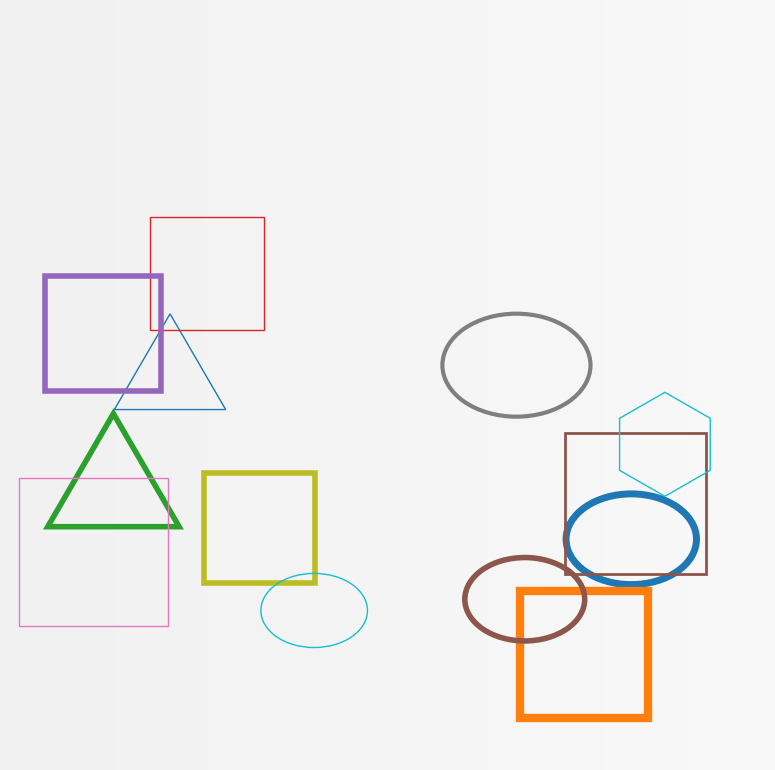[{"shape": "oval", "thickness": 2.5, "radius": 0.42, "center": [0.815, 0.3]}, {"shape": "triangle", "thickness": 0.5, "radius": 0.41, "center": [0.219, 0.51]}, {"shape": "square", "thickness": 3, "radius": 0.41, "center": [0.754, 0.15]}, {"shape": "triangle", "thickness": 2, "radius": 0.49, "center": [0.146, 0.365]}, {"shape": "square", "thickness": 0.5, "radius": 0.37, "center": [0.267, 0.645]}, {"shape": "square", "thickness": 2, "radius": 0.37, "center": [0.133, 0.567]}, {"shape": "oval", "thickness": 2, "radius": 0.39, "center": [0.677, 0.222]}, {"shape": "square", "thickness": 1, "radius": 0.46, "center": [0.82, 0.346]}, {"shape": "square", "thickness": 0.5, "radius": 0.48, "center": [0.121, 0.283]}, {"shape": "oval", "thickness": 1.5, "radius": 0.48, "center": [0.666, 0.526]}, {"shape": "square", "thickness": 2, "radius": 0.36, "center": [0.335, 0.314]}, {"shape": "oval", "thickness": 0.5, "radius": 0.34, "center": [0.405, 0.207]}, {"shape": "hexagon", "thickness": 0.5, "radius": 0.34, "center": [0.858, 0.423]}]